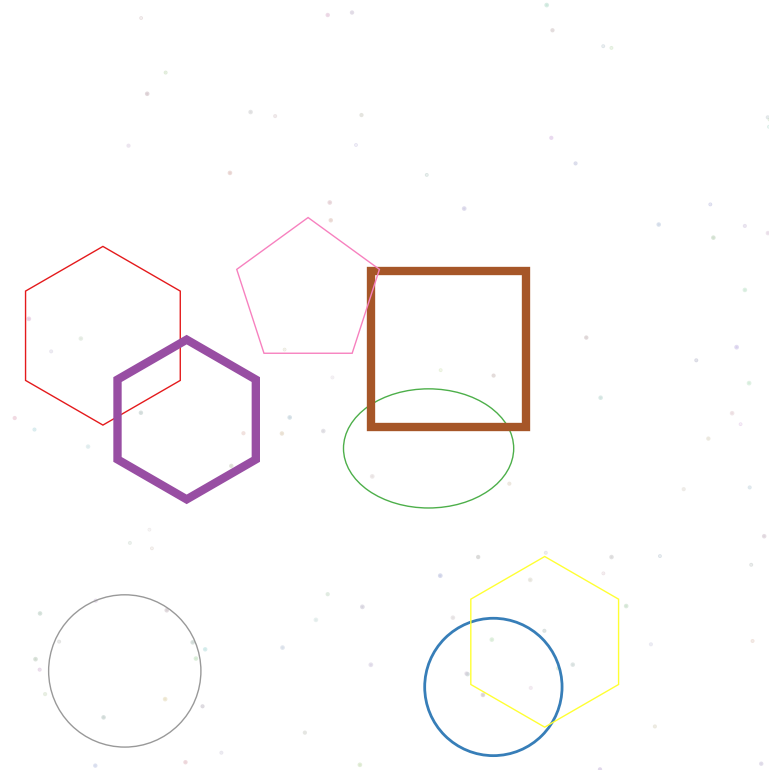[{"shape": "hexagon", "thickness": 0.5, "radius": 0.58, "center": [0.134, 0.564]}, {"shape": "circle", "thickness": 1, "radius": 0.45, "center": [0.641, 0.108]}, {"shape": "oval", "thickness": 0.5, "radius": 0.55, "center": [0.557, 0.418]}, {"shape": "hexagon", "thickness": 3, "radius": 0.52, "center": [0.242, 0.455]}, {"shape": "hexagon", "thickness": 0.5, "radius": 0.55, "center": [0.707, 0.166]}, {"shape": "square", "thickness": 3, "radius": 0.5, "center": [0.583, 0.547]}, {"shape": "pentagon", "thickness": 0.5, "radius": 0.49, "center": [0.4, 0.62]}, {"shape": "circle", "thickness": 0.5, "radius": 0.49, "center": [0.162, 0.129]}]